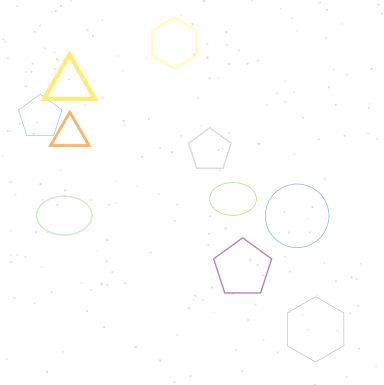[{"shape": "pentagon", "thickness": 0.5, "radius": 0.3, "center": [0.104, 0.696]}, {"shape": "hexagon", "thickness": 1.5, "radius": 0.33, "center": [0.453, 0.888]}, {"shape": "hexagon", "thickness": 0.5, "radius": 0.42, "center": [0.82, 0.145]}, {"shape": "circle", "thickness": 0.5, "radius": 0.41, "center": [0.772, 0.439]}, {"shape": "triangle", "thickness": 2, "radius": 0.29, "center": [0.181, 0.651]}, {"shape": "oval", "thickness": 0.5, "radius": 0.3, "center": [0.605, 0.483]}, {"shape": "pentagon", "thickness": 1, "radius": 0.29, "center": [0.545, 0.61]}, {"shape": "pentagon", "thickness": 1, "radius": 0.4, "center": [0.63, 0.303]}, {"shape": "oval", "thickness": 1, "radius": 0.36, "center": [0.167, 0.44]}, {"shape": "triangle", "thickness": 3, "radius": 0.38, "center": [0.18, 0.781]}]